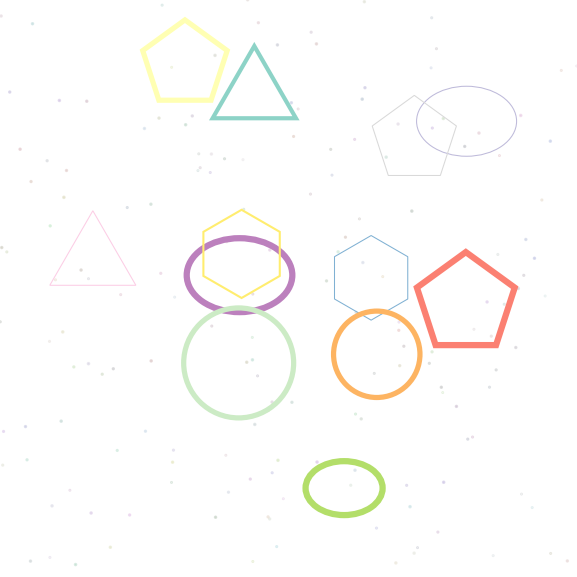[{"shape": "triangle", "thickness": 2, "radius": 0.42, "center": [0.44, 0.836]}, {"shape": "pentagon", "thickness": 2.5, "radius": 0.38, "center": [0.32, 0.888]}, {"shape": "oval", "thickness": 0.5, "radius": 0.43, "center": [0.808, 0.789]}, {"shape": "pentagon", "thickness": 3, "radius": 0.45, "center": [0.807, 0.474]}, {"shape": "hexagon", "thickness": 0.5, "radius": 0.37, "center": [0.643, 0.518]}, {"shape": "circle", "thickness": 2.5, "radius": 0.37, "center": [0.652, 0.386]}, {"shape": "oval", "thickness": 3, "radius": 0.33, "center": [0.596, 0.154]}, {"shape": "triangle", "thickness": 0.5, "radius": 0.43, "center": [0.161, 0.548]}, {"shape": "pentagon", "thickness": 0.5, "radius": 0.38, "center": [0.717, 0.757]}, {"shape": "oval", "thickness": 3, "radius": 0.46, "center": [0.415, 0.523]}, {"shape": "circle", "thickness": 2.5, "radius": 0.48, "center": [0.413, 0.371]}, {"shape": "hexagon", "thickness": 1, "radius": 0.38, "center": [0.418, 0.559]}]